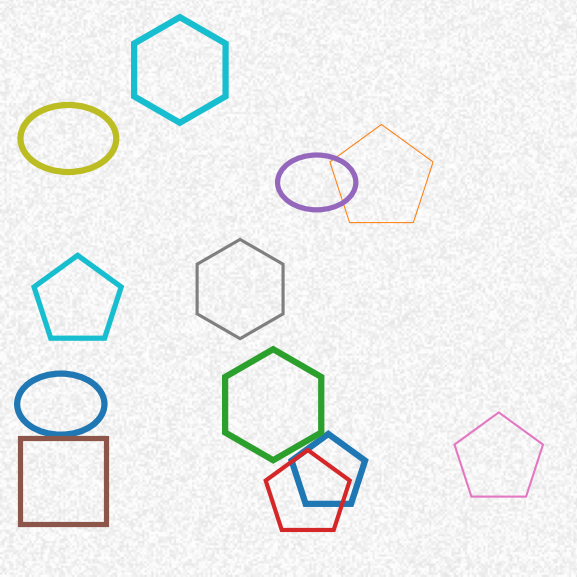[{"shape": "oval", "thickness": 3, "radius": 0.38, "center": [0.105, 0.299]}, {"shape": "pentagon", "thickness": 3, "radius": 0.33, "center": [0.569, 0.181]}, {"shape": "pentagon", "thickness": 0.5, "radius": 0.47, "center": [0.661, 0.69]}, {"shape": "hexagon", "thickness": 3, "radius": 0.48, "center": [0.473, 0.298]}, {"shape": "pentagon", "thickness": 2, "radius": 0.38, "center": [0.533, 0.143]}, {"shape": "oval", "thickness": 2.5, "radius": 0.34, "center": [0.548, 0.683]}, {"shape": "square", "thickness": 2.5, "radius": 0.37, "center": [0.11, 0.167]}, {"shape": "pentagon", "thickness": 1, "radius": 0.4, "center": [0.864, 0.204]}, {"shape": "hexagon", "thickness": 1.5, "radius": 0.43, "center": [0.416, 0.499]}, {"shape": "oval", "thickness": 3, "radius": 0.41, "center": [0.118, 0.759]}, {"shape": "hexagon", "thickness": 3, "radius": 0.46, "center": [0.311, 0.878]}, {"shape": "pentagon", "thickness": 2.5, "radius": 0.4, "center": [0.134, 0.478]}]